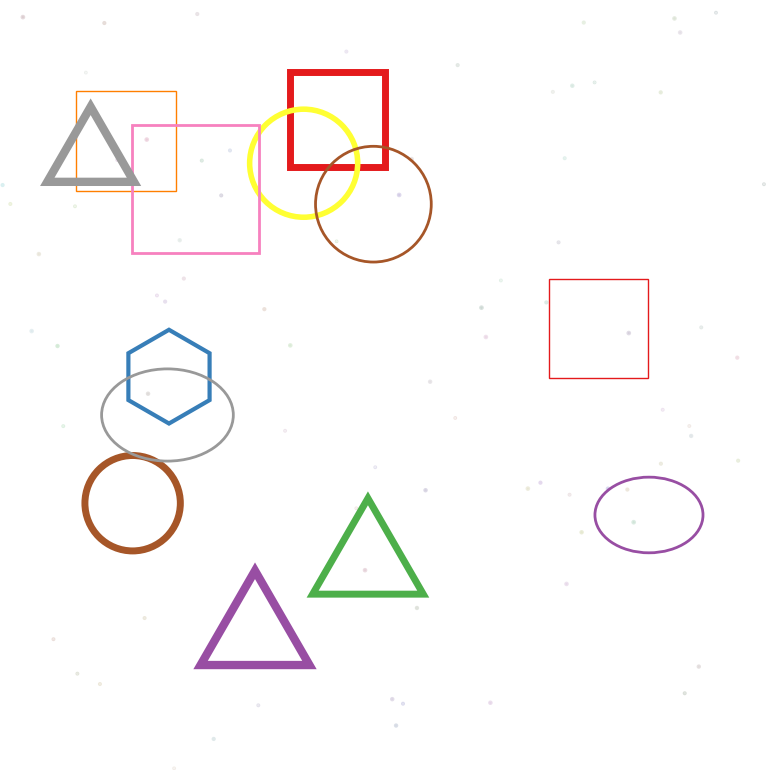[{"shape": "square", "thickness": 2.5, "radius": 0.31, "center": [0.439, 0.845]}, {"shape": "square", "thickness": 0.5, "radius": 0.32, "center": [0.777, 0.573]}, {"shape": "hexagon", "thickness": 1.5, "radius": 0.3, "center": [0.219, 0.511]}, {"shape": "triangle", "thickness": 2.5, "radius": 0.41, "center": [0.478, 0.27]}, {"shape": "oval", "thickness": 1, "radius": 0.35, "center": [0.843, 0.331]}, {"shape": "triangle", "thickness": 3, "radius": 0.41, "center": [0.331, 0.177]}, {"shape": "square", "thickness": 0.5, "radius": 0.33, "center": [0.164, 0.817]}, {"shape": "circle", "thickness": 2, "radius": 0.35, "center": [0.394, 0.788]}, {"shape": "circle", "thickness": 1, "radius": 0.38, "center": [0.485, 0.735]}, {"shape": "circle", "thickness": 2.5, "radius": 0.31, "center": [0.172, 0.346]}, {"shape": "square", "thickness": 1, "radius": 0.41, "center": [0.254, 0.754]}, {"shape": "triangle", "thickness": 3, "radius": 0.33, "center": [0.118, 0.796]}, {"shape": "oval", "thickness": 1, "radius": 0.43, "center": [0.217, 0.461]}]